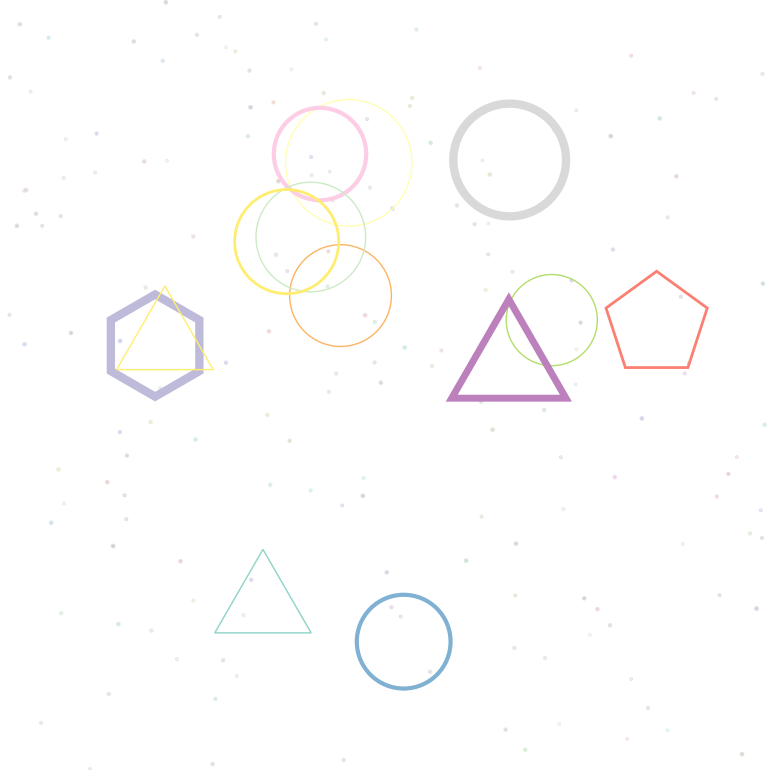[{"shape": "triangle", "thickness": 0.5, "radius": 0.36, "center": [0.341, 0.214]}, {"shape": "circle", "thickness": 0.5, "radius": 0.41, "center": [0.453, 0.788]}, {"shape": "hexagon", "thickness": 3, "radius": 0.33, "center": [0.201, 0.551]}, {"shape": "pentagon", "thickness": 1, "radius": 0.35, "center": [0.853, 0.579]}, {"shape": "circle", "thickness": 1.5, "radius": 0.3, "center": [0.524, 0.167]}, {"shape": "circle", "thickness": 0.5, "radius": 0.33, "center": [0.442, 0.616]}, {"shape": "circle", "thickness": 0.5, "radius": 0.3, "center": [0.717, 0.584]}, {"shape": "circle", "thickness": 1.5, "radius": 0.3, "center": [0.416, 0.8]}, {"shape": "circle", "thickness": 3, "radius": 0.37, "center": [0.662, 0.792]}, {"shape": "triangle", "thickness": 2.5, "radius": 0.43, "center": [0.661, 0.526]}, {"shape": "circle", "thickness": 0.5, "radius": 0.36, "center": [0.404, 0.692]}, {"shape": "triangle", "thickness": 0.5, "radius": 0.36, "center": [0.214, 0.556]}, {"shape": "circle", "thickness": 1, "radius": 0.34, "center": [0.372, 0.686]}]